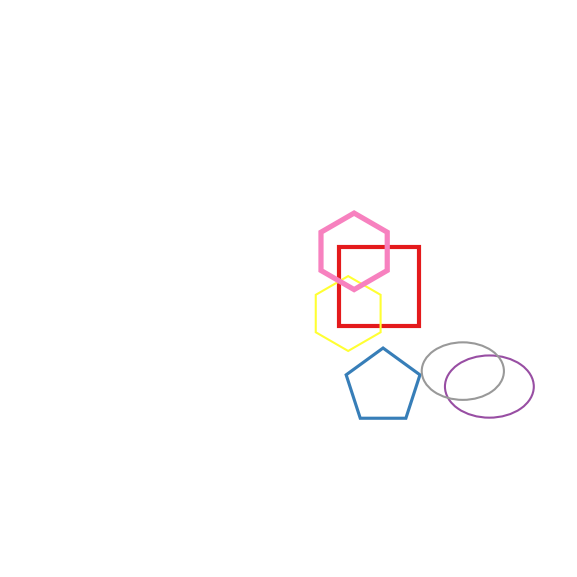[{"shape": "square", "thickness": 2, "radius": 0.34, "center": [0.656, 0.503]}, {"shape": "pentagon", "thickness": 1.5, "radius": 0.34, "center": [0.663, 0.329]}, {"shape": "oval", "thickness": 1, "radius": 0.38, "center": [0.847, 0.33]}, {"shape": "hexagon", "thickness": 1, "radius": 0.32, "center": [0.603, 0.456]}, {"shape": "hexagon", "thickness": 2.5, "radius": 0.33, "center": [0.613, 0.564]}, {"shape": "oval", "thickness": 1, "radius": 0.36, "center": [0.801, 0.357]}]